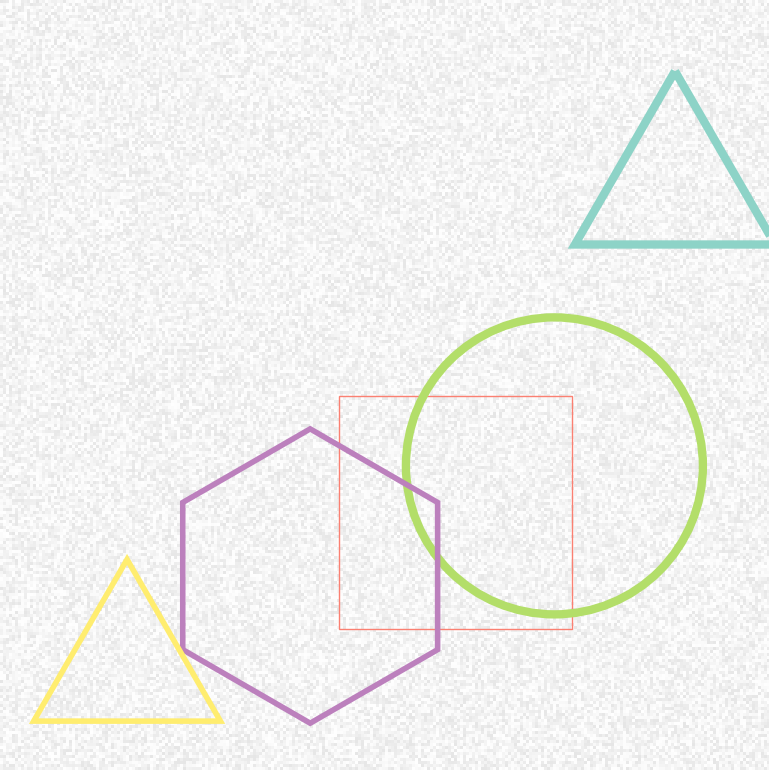[{"shape": "triangle", "thickness": 3, "radius": 0.75, "center": [0.877, 0.758]}, {"shape": "square", "thickness": 0.5, "radius": 0.76, "center": [0.591, 0.334]}, {"shape": "circle", "thickness": 3, "radius": 0.96, "center": [0.72, 0.395]}, {"shape": "hexagon", "thickness": 2, "radius": 0.96, "center": [0.403, 0.252]}, {"shape": "triangle", "thickness": 2, "radius": 0.7, "center": [0.165, 0.133]}]